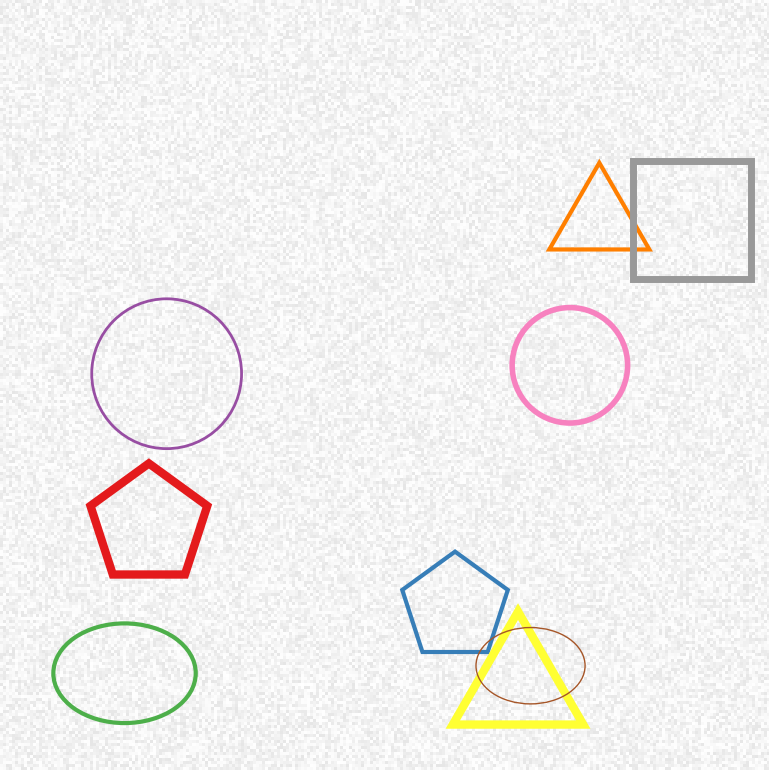[{"shape": "pentagon", "thickness": 3, "radius": 0.4, "center": [0.193, 0.318]}, {"shape": "pentagon", "thickness": 1.5, "radius": 0.36, "center": [0.591, 0.212]}, {"shape": "oval", "thickness": 1.5, "radius": 0.46, "center": [0.162, 0.126]}, {"shape": "circle", "thickness": 1, "radius": 0.49, "center": [0.216, 0.515]}, {"shape": "triangle", "thickness": 1.5, "radius": 0.38, "center": [0.778, 0.714]}, {"shape": "triangle", "thickness": 3, "radius": 0.49, "center": [0.673, 0.108]}, {"shape": "oval", "thickness": 0.5, "radius": 0.35, "center": [0.689, 0.135]}, {"shape": "circle", "thickness": 2, "radius": 0.37, "center": [0.74, 0.526]}, {"shape": "square", "thickness": 2.5, "radius": 0.38, "center": [0.899, 0.715]}]